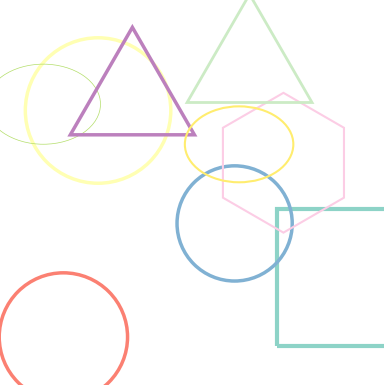[{"shape": "square", "thickness": 3, "radius": 0.89, "center": [0.896, 0.279]}, {"shape": "circle", "thickness": 2.5, "radius": 0.94, "center": [0.255, 0.713]}, {"shape": "circle", "thickness": 2.5, "radius": 0.83, "center": [0.165, 0.125]}, {"shape": "circle", "thickness": 2.5, "radius": 0.75, "center": [0.609, 0.42]}, {"shape": "oval", "thickness": 0.5, "radius": 0.74, "center": [0.112, 0.729]}, {"shape": "hexagon", "thickness": 1.5, "radius": 0.91, "center": [0.736, 0.577]}, {"shape": "triangle", "thickness": 2.5, "radius": 0.93, "center": [0.344, 0.743]}, {"shape": "triangle", "thickness": 2, "radius": 0.94, "center": [0.648, 0.827]}, {"shape": "oval", "thickness": 1.5, "radius": 0.7, "center": [0.621, 0.625]}]